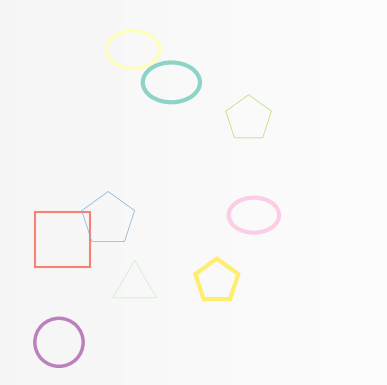[{"shape": "oval", "thickness": 3, "radius": 0.37, "center": [0.442, 0.786]}, {"shape": "oval", "thickness": 2, "radius": 0.35, "center": [0.344, 0.871]}, {"shape": "square", "thickness": 1.5, "radius": 0.36, "center": [0.161, 0.377]}, {"shape": "pentagon", "thickness": 0.5, "radius": 0.36, "center": [0.279, 0.431]}, {"shape": "pentagon", "thickness": 0.5, "radius": 0.31, "center": [0.641, 0.692]}, {"shape": "oval", "thickness": 3, "radius": 0.32, "center": [0.655, 0.441]}, {"shape": "circle", "thickness": 2.5, "radius": 0.31, "center": [0.152, 0.111]}, {"shape": "triangle", "thickness": 0.5, "radius": 0.33, "center": [0.348, 0.259]}, {"shape": "pentagon", "thickness": 3, "radius": 0.29, "center": [0.56, 0.27]}]